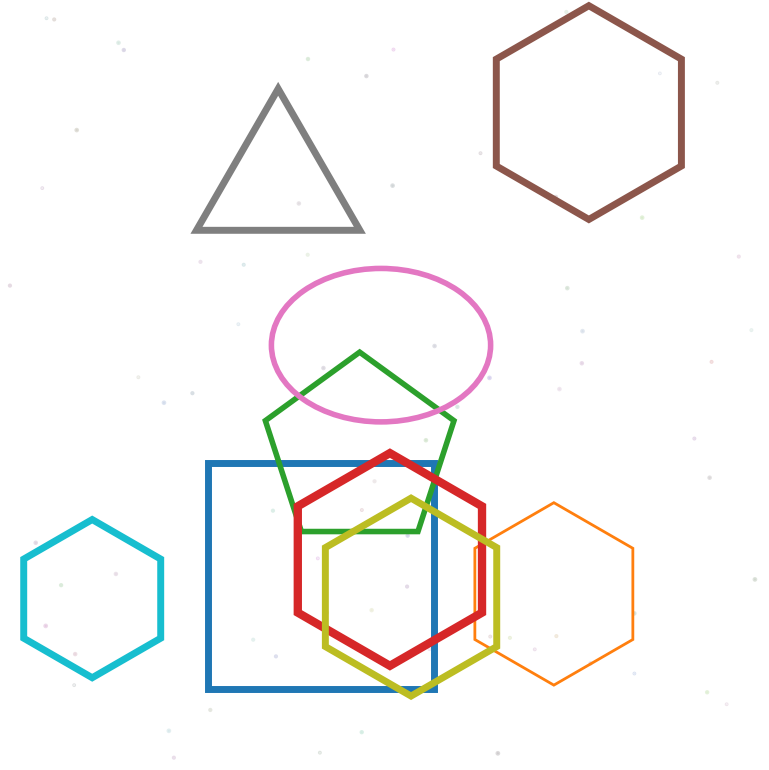[{"shape": "square", "thickness": 2.5, "radius": 0.73, "center": [0.417, 0.252]}, {"shape": "hexagon", "thickness": 1, "radius": 0.59, "center": [0.719, 0.229]}, {"shape": "pentagon", "thickness": 2, "radius": 0.64, "center": [0.467, 0.414]}, {"shape": "hexagon", "thickness": 3, "radius": 0.69, "center": [0.506, 0.273]}, {"shape": "hexagon", "thickness": 2.5, "radius": 0.69, "center": [0.765, 0.854]}, {"shape": "oval", "thickness": 2, "radius": 0.71, "center": [0.495, 0.552]}, {"shape": "triangle", "thickness": 2.5, "radius": 0.61, "center": [0.361, 0.762]}, {"shape": "hexagon", "thickness": 2.5, "radius": 0.64, "center": [0.534, 0.225]}, {"shape": "hexagon", "thickness": 2.5, "radius": 0.51, "center": [0.12, 0.223]}]